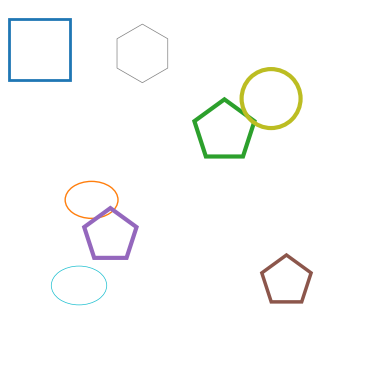[{"shape": "square", "thickness": 2, "radius": 0.4, "center": [0.102, 0.872]}, {"shape": "oval", "thickness": 1, "radius": 0.34, "center": [0.238, 0.481]}, {"shape": "pentagon", "thickness": 3, "radius": 0.41, "center": [0.583, 0.66]}, {"shape": "pentagon", "thickness": 3, "radius": 0.36, "center": [0.287, 0.388]}, {"shape": "pentagon", "thickness": 2.5, "radius": 0.34, "center": [0.744, 0.27]}, {"shape": "hexagon", "thickness": 0.5, "radius": 0.38, "center": [0.37, 0.861]}, {"shape": "circle", "thickness": 3, "radius": 0.38, "center": [0.704, 0.744]}, {"shape": "oval", "thickness": 0.5, "radius": 0.36, "center": [0.205, 0.258]}]